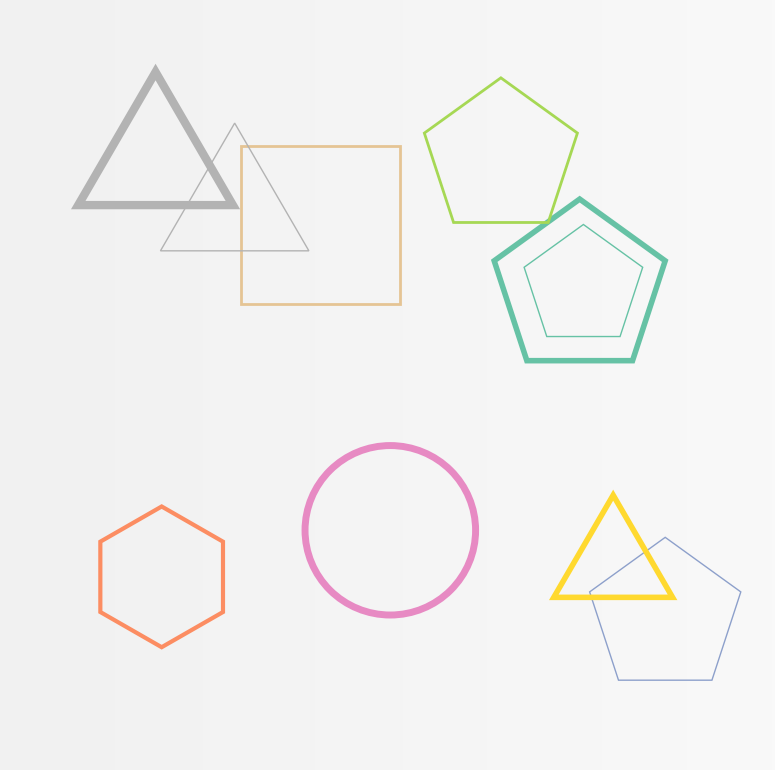[{"shape": "pentagon", "thickness": 2, "radius": 0.58, "center": [0.748, 0.625]}, {"shape": "pentagon", "thickness": 0.5, "radius": 0.4, "center": [0.753, 0.628]}, {"shape": "hexagon", "thickness": 1.5, "radius": 0.46, "center": [0.209, 0.251]}, {"shape": "pentagon", "thickness": 0.5, "radius": 0.51, "center": [0.858, 0.2]}, {"shape": "circle", "thickness": 2.5, "radius": 0.55, "center": [0.504, 0.311]}, {"shape": "pentagon", "thickness": 1, "radius": 0.52, "center": [0.646, 0.795]}, {"shape": "triangle", "thickness": 2, "radius": 0.44, "center": [0.791, 0.268]}, {"shape": "square", "thickness": 1, "radius": 0.51, "center": [0.414, 0.707]}, {"shape": "triangle", "thickness": 3, "radius": 0.58, "center": [0.201, 0.791]}, {"shape": "triangle", "thickness": 0.5, "radius": 0.55, "center": [0.303, 0.73]}]